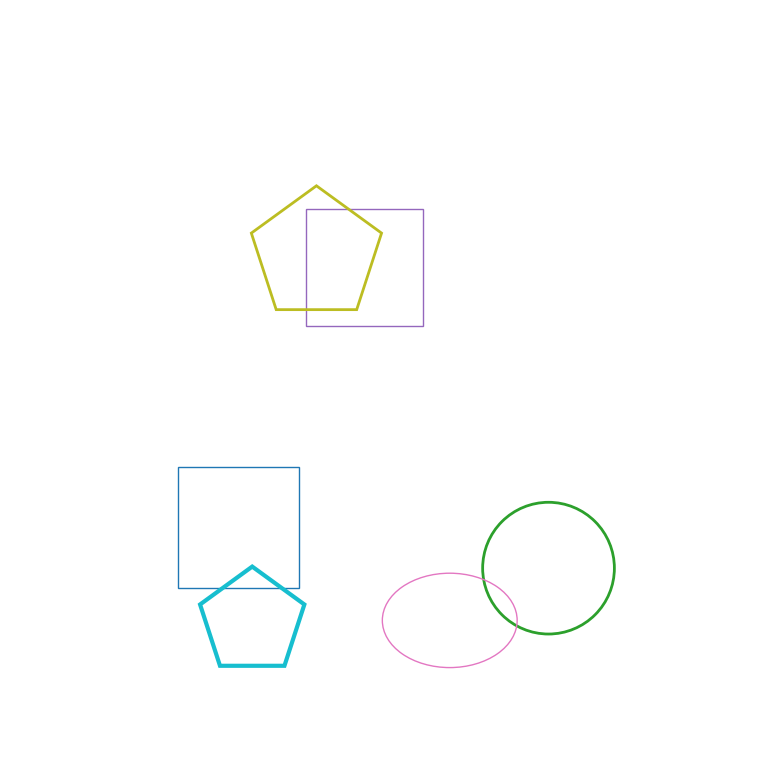[{"shape": "square", "thickness": 0.5, "radius": 0.39, "center": [0.31, 0.315]}, {"shape": "circle", "thickness": 1, "radius": 0.43, "center": [0.712, 0.262]}, {"shape": "square", "thickness": 0.5, "radius": 0.38, "center": [0.474, 0.653]}, {"shape": "oval", "thickness": 0.5, "radius": 0.44, "center": [0.584, 0.194]}, {"shape": "pentagon", "thickness": 1, "radius": 0.44, "center": [0.411, 0.67]}, {"shape": "pentagon", "thickness": 1.5, "radius": 0.36, "center": [0.328, 0.193]}]